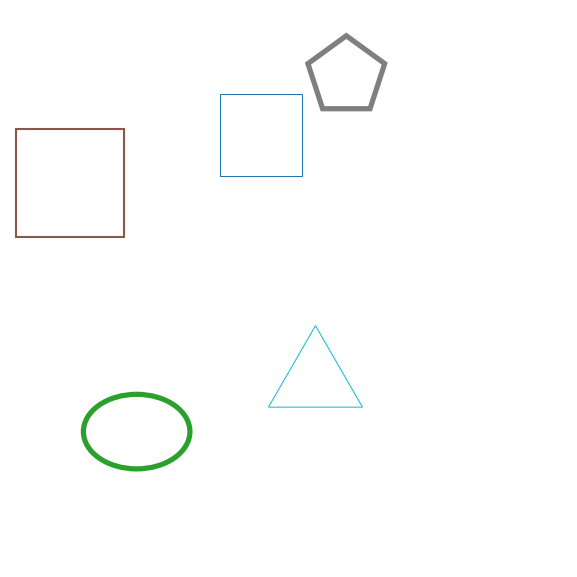[{"shape": "square", "thickness": 0.5, "radius": 0.36, "center": [0.452, 0.766]}, {"shape": "oval", "thickness": 2.5, "radius": 0.46, "center": [0.237, 0.252]}, {"shape": "square", "thickness": 1, "radius": 0.46, "center": [0.121, 0.682]}, {"shape": "pentagon", "thickness": 2.5, "radius": 0.35, "center": [0.6, 0.867]}, {"shape": "triangle", "thickness": 0.5, "radius": 0.47, "center": [0.546, 0.341]}]